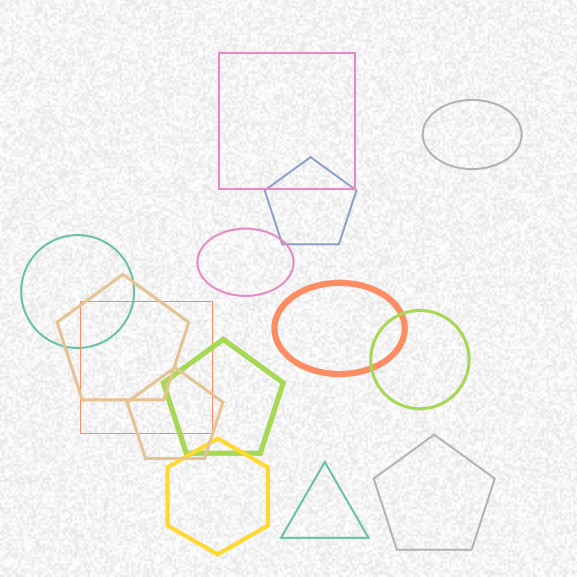[{"shape": "circle", "thickness": 1, "radius": 0.49, "center": [0.134, 0.494]}, {"shape": "triangle", "thickness": 1, "radius": 0.44, "center": [0.562, 0.112]}, {"shape": "square", "thickness": 0.5, "radius": 0.57, "center": [0.253, 0.363]}, {"shape": "oval", "thickness": 3, "radius": 0.56, "center": [0.588, 0.43]}, {"shape": "pentagon", "thickness": 1, "radius": 0.42, "center": [0.538, 0.644]}, {"shape": "oval", "thickness": 1, "radius": 0.42, "center": [0.425, 0.545]}, {"shape": "square", "thickness": 1, "radius": 0.59, "center": [0.497, 0.789]}, {"shape": "pentagon", "thickness": 2.5, "radius": 0.55, "center": [0.387, 0.303]}, {"shape": "circle", "thickness": 1.5, "radius": 0.43, "center": [0.727, 0.376]}, {"shape": "hexagon", "thickness": 2, "radius": 0.5, "center": [0.377, 0.14]}, {"shape": "pentagon", "thickness": 1.5, "radius": 0.44, "center": [0.303, 0.276]}, {"shape": "pentagon", "thickness": 1.5, "radius": 0.6, "center": [0.213, 0.404]}, {"shape": "pentagon", "thickness": 1, "radius": 0.55, "center": [0.752, 0.136]}, {"shape": "oval", "thickness": 1, "radius": 0.43, "center": [0.818, 0.766]}]